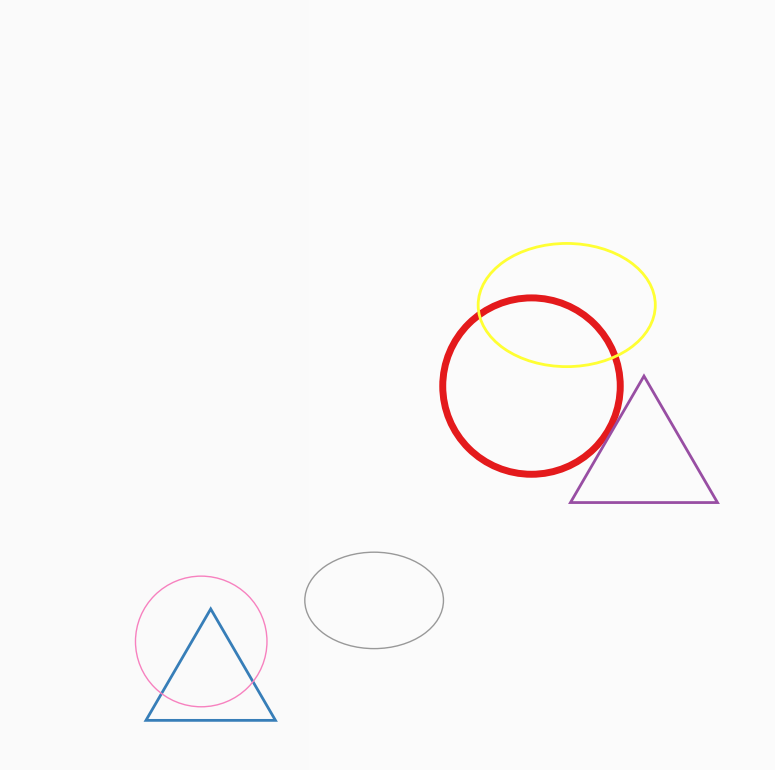[{"shape": "circle", "thickness": 2.5, "radius": 0.57, "center": [0.686, 0.499]}, {"shape": "triangle", "thickness": 1, "radius": 0.48, "center": [0.272, 0.113]}, {"shape": "triangle", "thickness": 1, "radius": 0.55, "center": [0.831, 0.402]}, {"shape": "oval", "thickness": 1, "radius": 0.57, "center": [0.731, 0.604]}, {"shape": "circle", "thickness": 0.5, "radius": 0.42, "center": [0.26, 0.167]}, {"shape": "oval", "thickness": 0.5, "radius": 0.45, "center": [0.483, 0.22]}]